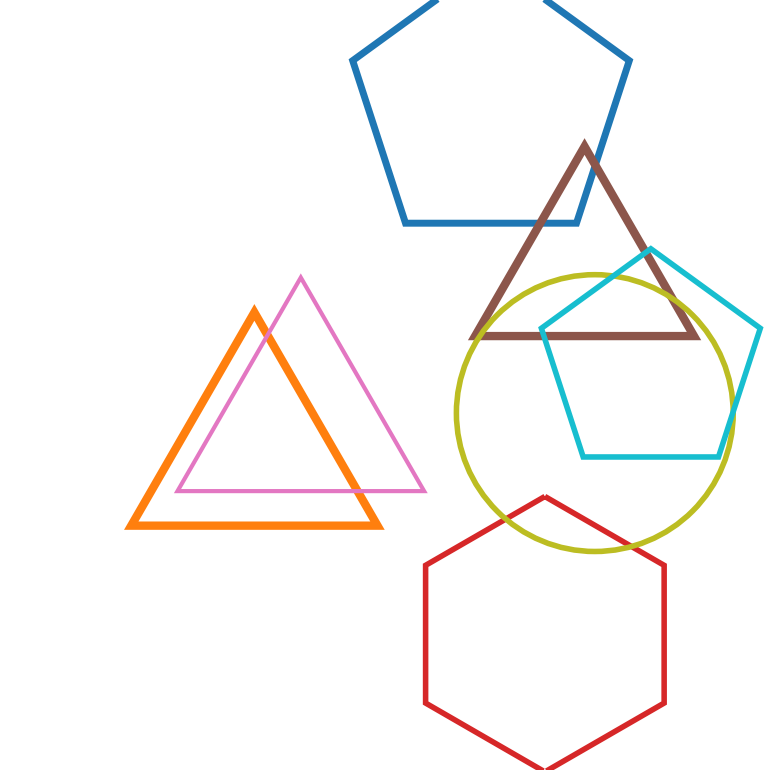[{"shape": "pentagon", "thickness": 2.5, "radius": 0.94, "center": [0.638, 0.863]}, {"shape": "triangle", "thickness": 3, "radius": 0.92, "center": [0.33, 0.41]}, {"shape": "hexagon", "thickness": 2, "radius": 0.89, "center": [0.708, 0.176]}, {"shape": "triangle", "thickness": 3, "radius": 0.82, "center": [0.759, 0.646]}, {"shape": "triangle", "thickness": 1.5, "radius": 0.92, "center": [0.391, 0.455]}, {"shape": "circle", "thickness": 2, "radius": 0.9, "center": [0.772, 0.464]}, {"shape": "pentagon", "thickness": 2, "radius": 0.75, "center": [0.845, 0.527]}]